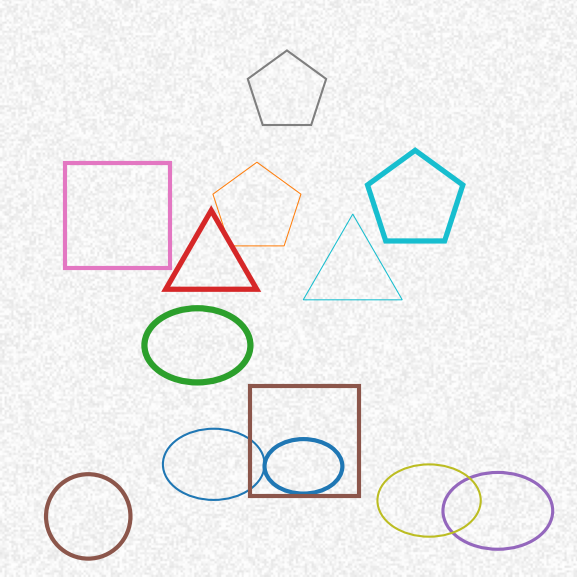[{"shape": "oval", "thickness": 2, "radius": 0.34, "center": [0.525, 0.192]}, {"shape": "oval", "thickness": 1, "radius": 0.44, "center": [0.37, 0.195]}, {"shape": "pentagon", "thickness": 0.5, "radius": 0.4, "center": [0.445, 0.638]}, {"shape": "oval", "thickness": 3, "radius": 0.46, "center": [0.342, 0.401]}, {"shape": "triangle", "thickness": 2.5, "radius": 0.46, "center": [0.366, 0.544]}, {"shape": "oval", "thickness": 1.5, "radius": 0.48, "center": [0.862, 0.115]}, {"shape": "circle", "thickness": 2, "radius": 0.37, "center": [0.153, 0.105]}, {"shape": "square", "thickness": 2, "radius": 0.47, "center": [0.527, 0.235]}, {"shape": "square", "thickness": 2, "radius": 0.45, "center": [0.204, 0.626]}, {"shape": "pentagon", "thickness": 1, "radius": 0.36, "center": [0.497, 0.84]}, {"shape": "oval", "thickness": 1, "radius": 0.45, "center": [0.743, 0.132]}, {"shape": "triangle", "thickness": 0.5, "radius": 0.49, "center": [0.611, 0.529]}, {"shape": "pentagon", "thickness": 2.5, "radius": 0.43, "center": [0.719, 0.652]}]